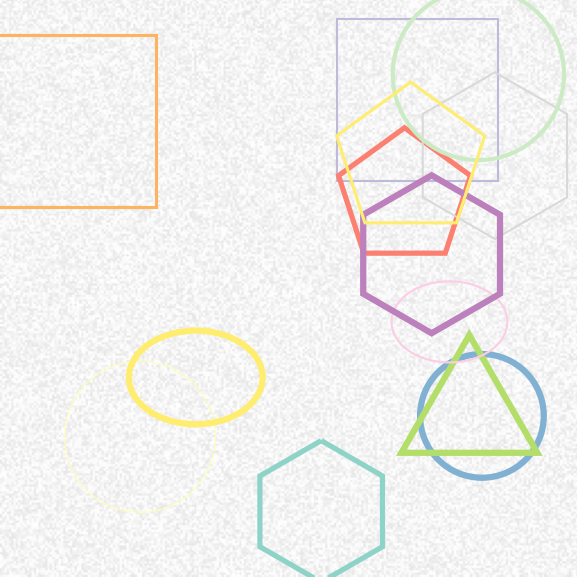[{"shape": "hexagon", "thickness": 2.5, "radius": 0.61, "center": [0.556, 0.114]}, {"shape": "circle", "thickness": 0.5, "radius": 0.65, "center": [0.243, 0.243]}, {"shape": "square", "thickness": 1, "radius": 0.7, "center": [0.723, 0.826]}, {"shape": "pentagon", "thickness": 2.5, "radius": 0.6, "center": [0.7, 0.658]}, {"shape": "circle", "thickness": 3, "radius": 0.54, "center": [0.835, 0.279]}, {"shape": "square", "thickness": 1.5, "radius": 0.74, "center": [0.121, 0.789]}, {"shape": "triangle", "thickness": 3, "radius": 0.68, "center": [0.813, 0.283]}, {"shape": "oval", "thickness": 1, "radius": 0.5, "center": [0.778, 0.442]}, {"shape": "hexagon", "thickness": 1, "radius": 0.72, "center": [0.857, 0.73]}, {"shape": "hexagon", "thickness": 3, "radius": 0.68, "center": [0.747, 0.559]}, {"shape": "circle", "thickness": 2, "radius": 0.74, "center": [0.828, 0.87]}, {"shape": "pentagon", "thickness": 1.5, "radius": 0.67, "center": [0.711, 0.722]}, {"shape": "oval", "thickness": 3, "radius": 0.58, "center": [0.339, 0.346]}]